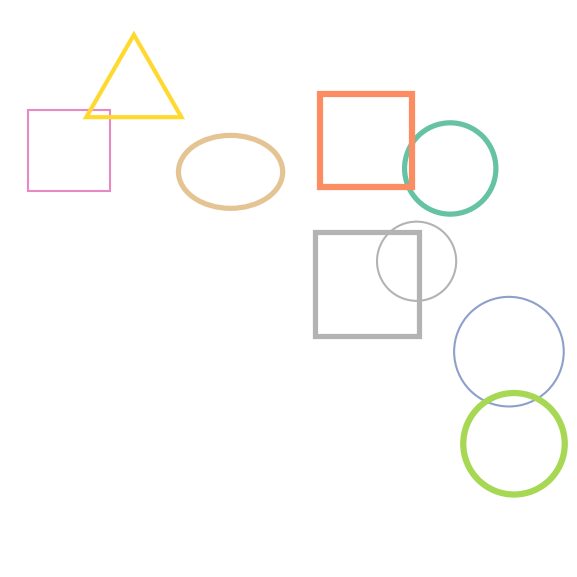[{"shape": "circle", "thickness": 2.5, "radius": 0.4, "center": [0.78, 0.707]}, {"shape": "square", "thickness": 3, "radius": 0.4, "center": [0.634, 0.755]}, {"shape": "circle", "thickness": 1, "radius": 0.47, "center": [0.881, 0.39]}, {"shape": "square", "thickness": 1, "radius": 0.35, "center": [0.12, 0.738]}, {"shape": "circle", "thickness": 3, "radius": 0.44, "center": [0.89, 0.231]}, {"shape": "triangle", "thickness": 2, "radius": 0.48, "center": [0.232, 0.844]}, {"shape": "oval", "thickness": 2.5, "radius": 0.45, "center": [0.399, 0.702]}, {"shape": "circle", "thickness": 1, "radius": 0.34, "center": [0.721, 0.547]}, {"shape": "square", "thickness": 2.5, "radius": 0.45, "center": [0.636, 0.508]}]